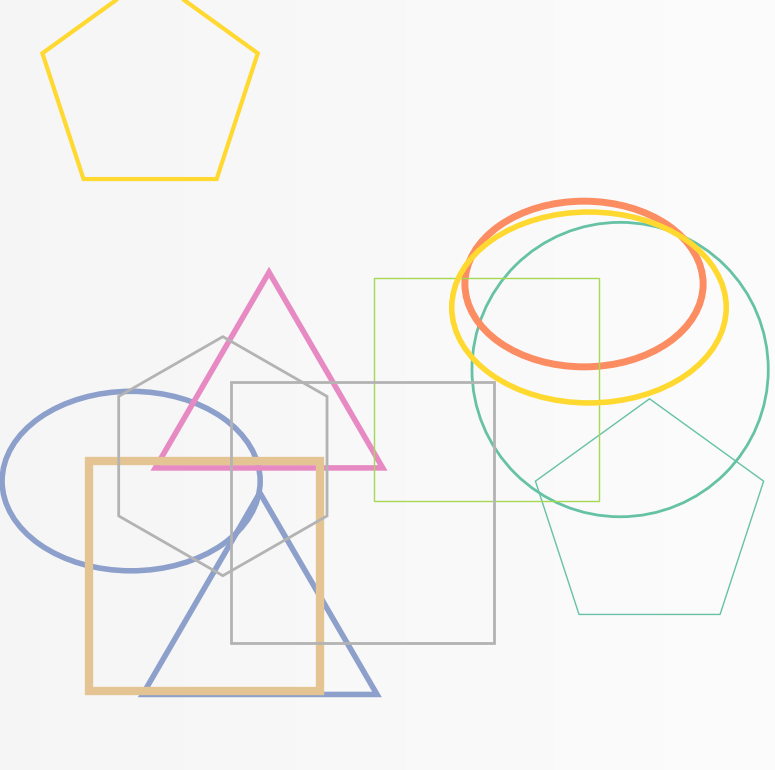[{"shape": "pentagon", "thickness": 0.5, "radius": 0.77, "center": [0.838, 0.327]}, {"shape": "circle", "thickness": 1, "radius": 0.96, "center": [0.8, 0.52]}, {"shape": "oval", "thickness": 2.5, "radius": 0.77, "center": [0.754, 0.631]}, {"shape": "oval", "thickness": 2, "radius": 0.83, "center": [0.169, 0.375]}, {"shape": "triangle", "thickness": 2, "radius": 0.87, "center": [0.335, 0.185]}, {"shape": "triangle", "thickness": 2, "radius": 0.85, "center": [0.347, 0.477]}, {"shape": "square", "thickness": 0.5, "radius": 0.73, "center": [0.627, 0.494]}, {"shape": "oval", "thickness": 2, "radius": 0.89, "center": [0.76, 0.601]}, {"shape": "pentagon", "thickness": 1.5, "radius": 0.73, "center": [0.194, 0.886]}, {"shape": "square", "thickness": 3, "radius": 0.75, "center": [0.264, 0.252]}, {"shape": "square", "thickness": 1, "radius": 0.85, "center": [0.468, 0.335]}, {"shape": "hexagon", "thickness": 1, "radius": 0.78, "center": [0.288, 0.408]}]